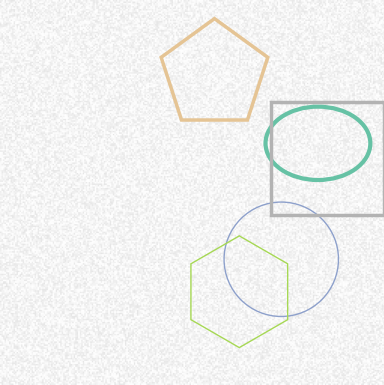[{"shape": "oval", "thickness": 3, "radius": 0.68, "center": [0.826, 0.628]}, {"shape": "circle", "thickness": 1, "radius": 0.74, "center": [0.731, 0.327]}, {"shape": "hexagon", "thickness": 1, "radius": 0.73, "center": [0.622, 0.242]}, {"shape": "pentagon", "thickness": 2.5, "radius": 0.73, "center": [0.557, 0.806]}, {"shape": "square", "thickness": 2.5, "radius": 0.74, "center": [0.851, 0.588]}]